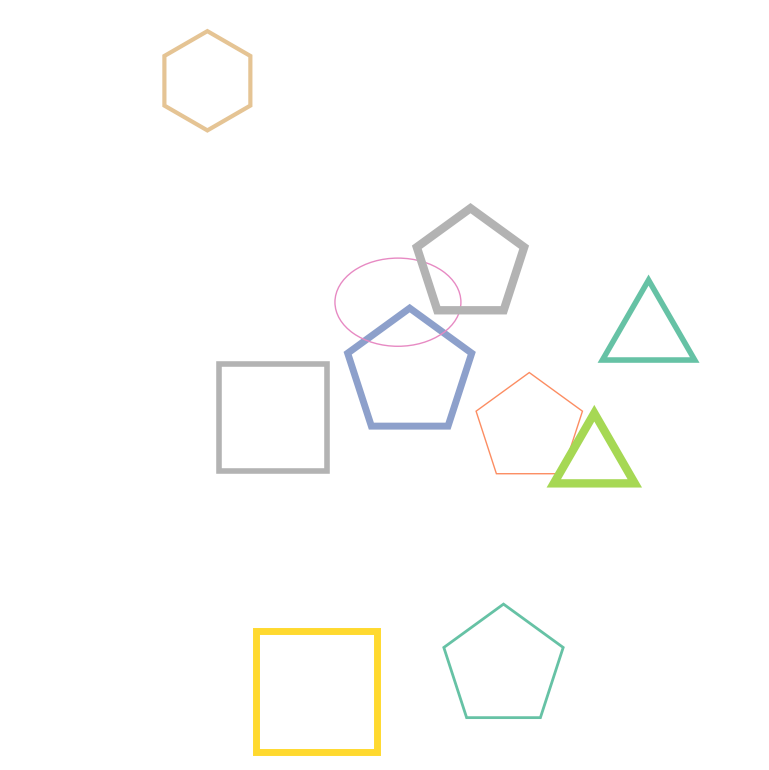[{"shape": "triangle", "thickness": 2, "radius": 0.35, "center": [0.842, 0.567]}, {"shape": "pentagon", "thickness": 1, "radius": 0.41, "center": [0.654, 0.134]}, {"shape": "pentagon", "thickness": 0.5, "radius": 0.36, "center": [0.687, 0.444]}, {"shape": "pentagon", "thickness": 2.5, "radius": 0.42, "center": [0.532, 0.515]}, {"shape": "oval", "thickness": 0.5, "radius": 0.41, "center": [0.517, 0.608]}, {"shape": "triangle", "thickness": 3, "radius": 0.3, "center": [0.772, 0.403]}, {"shape": "square", "thickness": 2.5, "radius": 0.39, "center": [0.411, 0.102]}, {"shape": "hexagon", "thickness": 1.5, "radius": 0.32, "center": [0.269, 0.895]}, {"shape": "pentagon", "thickness": 3, "radius": 0.37, "center": [0.611, 0.656]}, {"shape": "square", "thickness": 2, "radius": 0.35, "center": [0.354, 0.458]}]